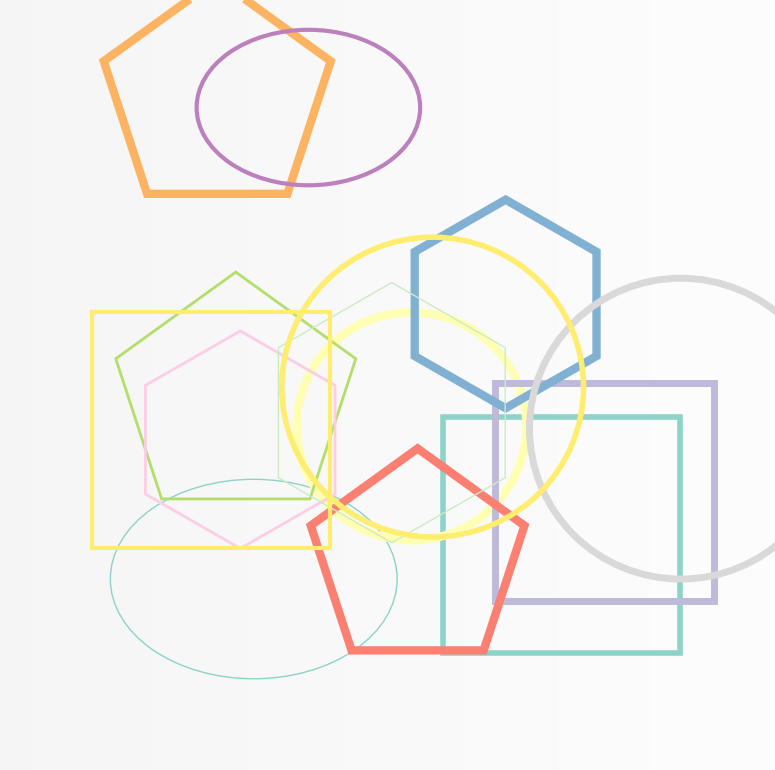[{"shape": "square", "thickness": 2, "radius": 0.77, "center": [0.725, 0.305]}, {"shape": "oval", "thickness": 0.5, "radius": 0.93, "center": [0.327, 0.248]}, {"shape": "circle", "thickness": 3, "radius": 0.74, "center": [0.531, 0.446]}, {"shape": "square", "thickness": 2.5, "radius": 0.71, "center": [0.78, 0.361]}, {"shape": "pentagon", "thickness": 3, "radius": 0.72, "center": [0.539, 0.273]}, {"shape": "hexagon", "thickness": 3, "radius": 0.68, "center": [0.652, 0.605]}, {"shape": "pentagon", "thickness": 3, "radius": 0.77, "center": [0.28, 0.873]}, {"shape": "pentagon", "thickness": 1, "radius": 0.81, "center": [0.304, 0.484]}, {"shape": "hexagon", "thickness": 1, "radius": 0.71, "center": [0.31, 0.429]}, {"shape": "circle", "thickness": 2.5, "radius": 0.98, "center": [0.879, 0.443]}, {"shape": "oval", "thickness": 1.5, "radius": 0.72, "center": [0.398, 0.86]}, {"shape": "hexagon", "thickness": 0.5, "radius": 0.84, "center": [0.506, 0.464]}, {"shape": "square", "thickness": 1.5, "radius": 0.77, "center": [0.272, 0.441]}, {"shape": "circle", "thickness": 2, "radius": 0.97, "center": [0.558, 0.497]}]